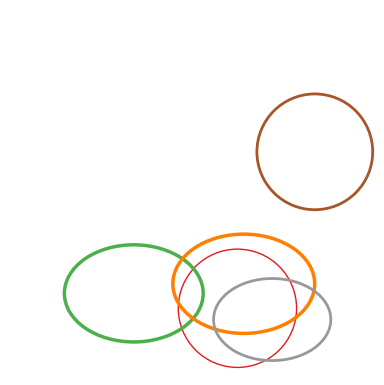[{"shape": "circle", "thickness": 1, "radius": 0.77, "center": [0.617, 0.199]}, {"shape": "oval", "thickness": 2.5, "radius": 0.9, "center": [0.347, 0.238]}, {"shape": "oval", "thickness": 2.5, "radius": 0.92, "center": [0.633, 0.263]}, {"shape": "circle", "thickness": 2, "radius": 0.75, "center": [0.818, 0.606]}, {"shape": "oval", "thickness": 2, "radius": 0.76, "center": [0.707, 0.17]}]